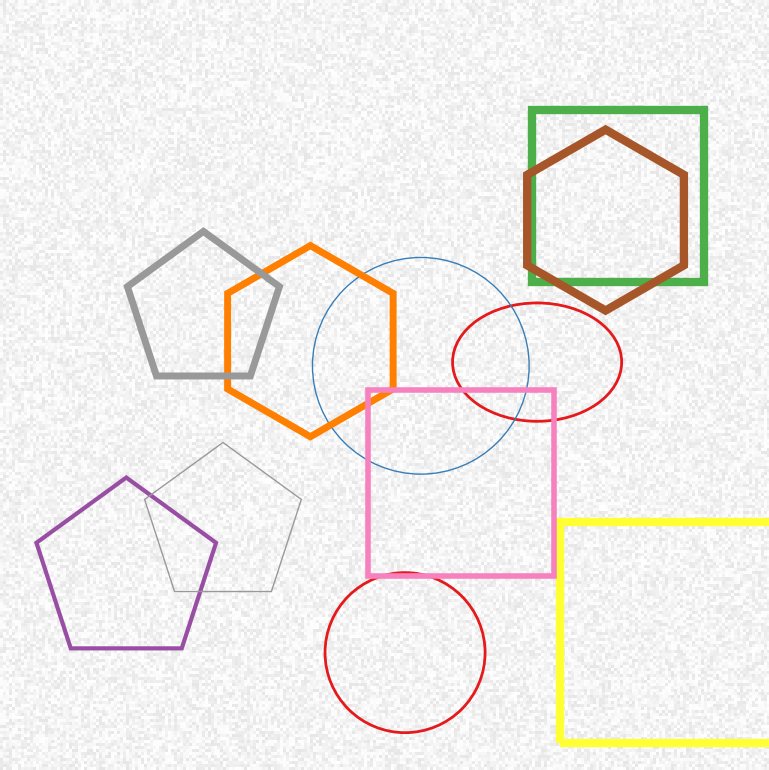[{"shape": "oval", "thickness": 1, "radius": 0.55, "center": [0.698, 0.53]}, {"shape": "circle", "thickness": 1, "radius": 0.52, "center": [0.526, 0.152]}, {"shape": "circle", "thickness": 0.5, "radius": 0.7, "center": [0.546, 0.525]}, {"shape": "square", "thickness": 3, "radius": 0.56, "center": [0.803, 0.745]}, {"shape": "pentagon", "thickness": 1.5, "radius": 0.61, "center": [0.164, 0.257]}, {"shape": "hexagon", "thickness": 2.5, "radius": 0.62, "center": [0.403, 0.557]}, {"shape": "square", "thickness": 3, "radius": 0.72, "center": [0.871, 0.179]}, {"shape": "hexagon", "thickness": 3, "radius": 0.59, "center": [0.786, 0.714]}, {"shape": "square", "thickness": 2, "radius": 0.6, "center": [0.599, 0.372]}, {"shape": "pentagon", "thickness": 0.5, "radius": 0.53, "center": [0.29, 0.318]}, {"shape": "pentagon", "thickness": 2.5, "radius": 0.52, "center": [0.264, 0.596]}]